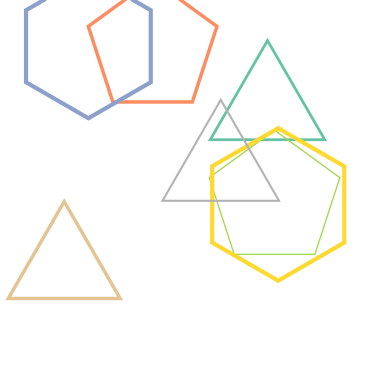[{"shape": "triangle", "thickness": 2, "radius": 0.86, "center": [0.695, 0.723]}, {"shape": "pentagon", "thickness": 2.5, "radius": 0.88, "center": [0.396, 0.877]}, {"shape": "hexagon", "thickness": 3, "radius": 0.94, "center": [0.23, 0.88]}, {"shape": "pentagon", "thickness": 1, "radius": 0.89, "center": [0.713, 0.484]}, {"shape": "hexagon", "thickness": 3, "radius": 0.99, "center": [0.723, 0.469]}, {"shape": "triangle", "thickness": 2.5, "radius": 0.84, "center": [0.167, 0.309]}, {"shape": "triangle", "thickness": 1.5, "radius": 0.87, "center": [0.573, 0.566]}]